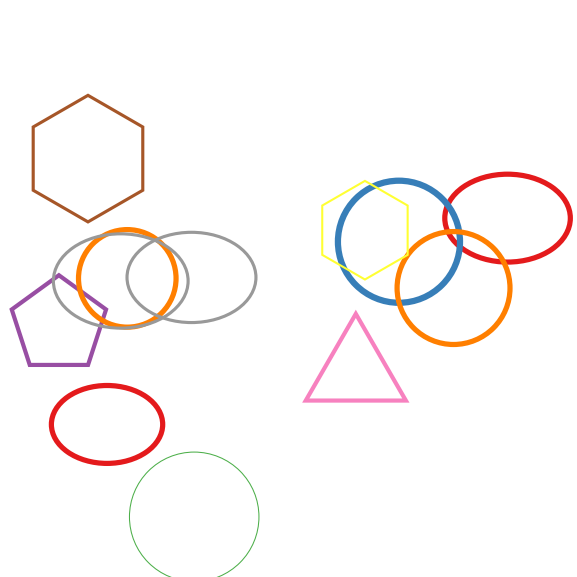[{"shape": "oval", "thickness": 2.5, "radius": 0.48, "center": [0.185, 0.264]}, {"shape": "oval", "thickness": 2.5, "radius": 0.54, "center": [0.879, 0.621]}, {"shape": "circle", "thickness": 3, "radius": 0.53, "center": [0.691, 0.581]}, {"shape": "circle", "thickness": 0.5, "radius": 0.56, "center": [0.336, 0.104]}, {"shape": "pentagon", "thickness": 2, "radius": 0.43, "center": [0.102, 0.437]}, {"shape": "circle", "thickness": 2.5, "radius": 0.42, "center": [0.22, 0.517]}, {"shape": "circle", "thickness": 2.5, "radius": 0.49, "center": [0.785, 0.5]}, {"shape": "hexagon", "thickness": 1, "radius": 0.43, "center": [0.632, 0.601]}, {"shape": "hexagon", "thickness": 1.5, "radius": 0.55, "center": [0.152, 0.724]}, {"shape": "triangle", "thickness": 2, "radius": 0.5, "center": [0.616, 0.356]}, {"shape": "oval", "thickness": 1.5, "radius": 0.58, "center": [0.209, 0.513]}, {"shape": "oval", "thickness": 1.5, "radius": 0.56, "center": [0.332, 0.519]}]